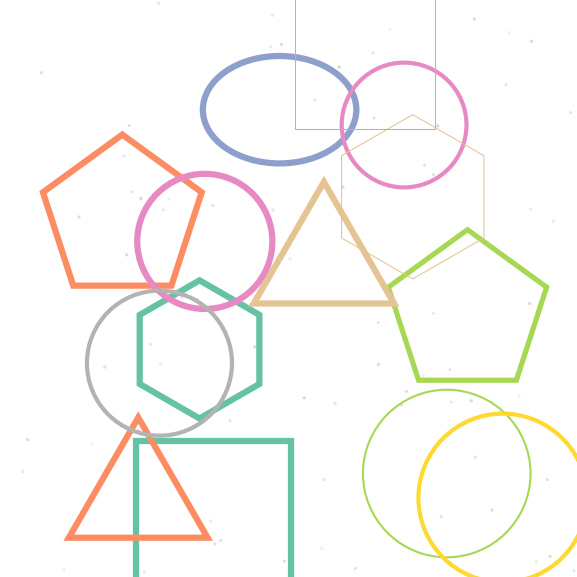[{"shape": "hexagon", "thickness": 3, "radius": 0.6, "center": [0.346, 0.394]}, {"shape": "square", "thickness": 3, "radius": 0.67, "center": [0.37, 0.102]}, {"shape": "triangle", "thickness": 3, "radius": 0.69, "center": [0.239, 0.137]}, {"shape": "pentagon", "thickness": 3, "radius": 0.72, "center": [0.212, 0.621]}, {"shape": "oval", "thickness": 3, "radius": 0.66, "center": [0.484, 0.809]}, {"shape": "circle", "thickness": 2, "radius": 0.54, "center": [0.7, 0.783]}, {"shape": "circle", "thickness": 3, "radius": 0.59, "center": [0.355, 0.581]}, {"shape": "pentagon", "thickness": 2.5, "radius": 0.72, "center": [0.809, 0.457]}, {"shape": "circle", "thickness": 1, "radius": 0.73, "center": [0.774, 0.179]}, {"shape": "circle", "thickness": 2, "radius": 0.73, "center": [0.871, 0.137]}, {"shape": "hexagon", "thickness": 0.5, "radius": 0.71, "center": [0.715, 0.658]}, {"shape": "triangle", "thickness": 3, "radius": 0.7, "center": [0.561, 0.544]}, {"shape": "circle", "thickness": 2, "radius": 0.63, "center": [0.276, 0.37]}, {"shape": "square", "thickness": 0.5, "radius": 0.61, "center": [0.633, 0.897]}]